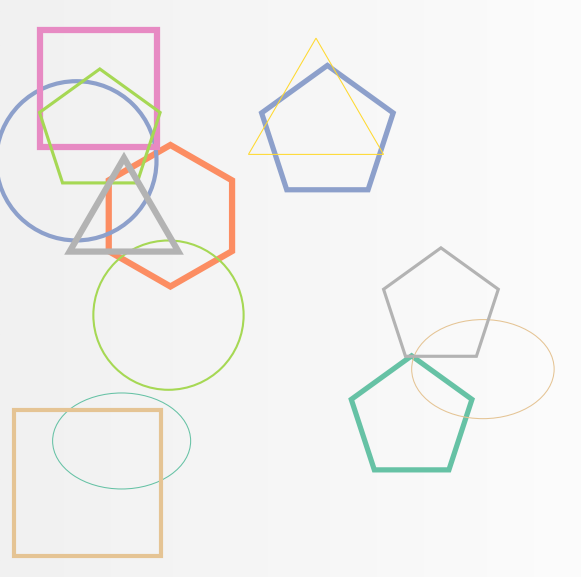[{"shape": "oval", "thickness": 0.5, "radius": 0.59, "center": [0.209, 0.236]}, {"shape": "pentagon", "thickness": 2.5, "radius": 0.55, "center": [0.708, 0.274]}, {"shape": "hexagon", "thickness": 3, "radius": 0.61, "center": [0.293, 0.626]}, {"shape": "pentagon", "thickness": 2.5, "radius": 0.6, "center": [0.563, 0.767]}, {"shape": "circle", "thickness": 2, "radius": 0.69, "center": [0.131, 0.721]}, {"shape": "square", "thickness": 3, "radius": 0.51, "center": [0.169, 0.845]}, {"shape": "pentagon", "thickness": 1.5, "radius": 0.55, "center": [0.172, 0.771]}, {"shape": "circle", "thickness": 1, "radius": 0.65, "center": [0.29, 0.453]}, {"shape": "triangle", "thickness": 0.5, "radius": 0.67, "center": [0.544, 0.799]}, {"shape": "oval", "thickness": 0.5, "radius": 0.61, "center": [0.831, 0.36]}, {"shape": "square", "thickness": 2, "radius": 0.64, "center": [0.15, 0.163]}, {"shape": "triangle", "thickness": 3, "radius": 0.54, "center": [0.213, 0.618]}, {"shape": "pentagon", "thickness": 1.5, "radius": 0.52, "center": [0.759, 0.466]}]